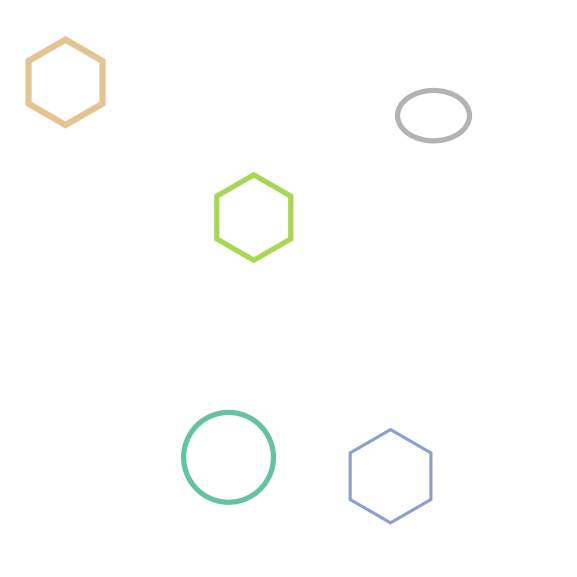[{"shape": "circle", "thickness": 2.5, "radius": 0.39, "center": [0.396, 0.207]}, {"shape": "hexagon", "thickness": 1.5, "radius": 0.4, "center": [0.676, 0.175]}, {"shape": "hexagon", "thickness": 2.5, "radius": 0.37, "center": [0.439, 0.622]}, {"shape": "hexagon", "thickness": 3, "radius": 0.37, "center": [0.113, 0.857]}, {"shape": "oval", "thickness": 2.5, "radius": 0.31, "center": [0.751, 0.799]}]